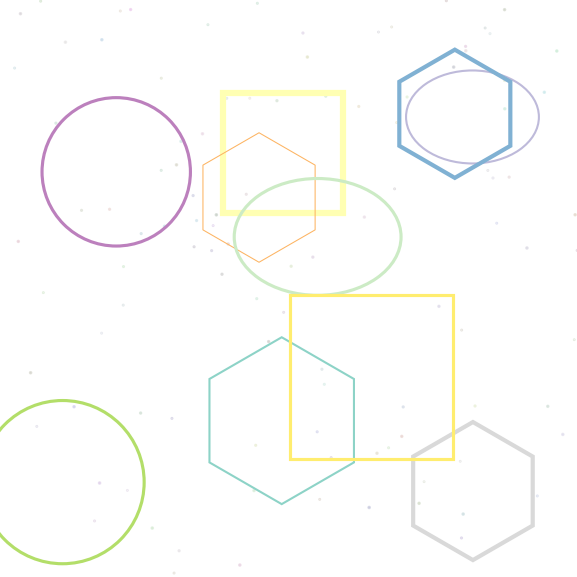[{"shape": "hexagon", "thickness": 1, "radius": 0.72, "center": [0.488, 0.271]}, {"shape": "square", "thickness": 3, "radius": 0.52, "center": [0.49, 0.733]}, {"shape": "oval", "thickness": 1, "radius": 0.58, "center": [0.818, 0.797]}, {"shape": "hexagon", "thickness": 2, "radius": 0.55, "center": [0.788, 0.802]}, {"shape": "hexagon", "thickness": 0.5, "radius": 0.56, "center": [0.449, 0.657]}, {"shape": "circle", "thickness": 1.5, "radius": 0.71, "center": [0.108, 0.164]}, {"shape": "hexagon", "thickness": 2, "radius": 0.6, "center": [0.819, 0.149]}, {"shape": "circle", "thickness": 1.5, "radius": 0.64, "center": [0.201, 0.702]}, {"shape": "oval", "thickness": 1.5, "radius": 0.72, "center": [0.55, 0.589]}, {"shape": "square", "thickness": 1.5, "radius": 0.71, "center": [0.643, 0.346]}]